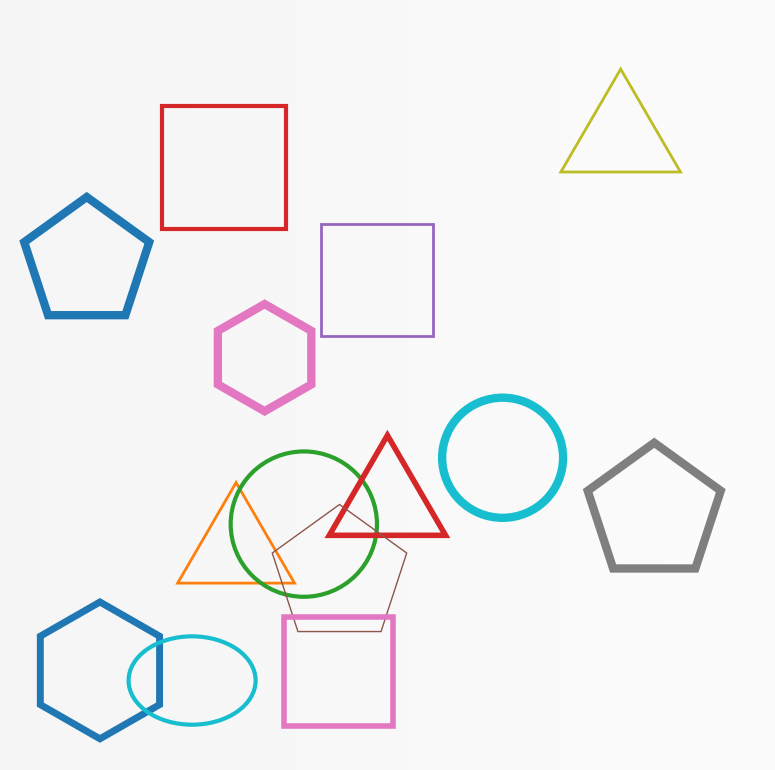[{"shape": "pentagon", "thickness": 3, "radius": 0.42, "center": [0.112, 0.659]}, {"shape": "hexagon", "thickness": 2.5, "radius": 0.44, "center": [0.129, 0.129]}, {"shape": "triangle", "thickness": 1, "radius": 0.44, "center": [0.305, 0.286]}, {"shape": "circle", "thickness": 1.5, "radius": 0.47, "center": [0.392, 0.319]}, {"shape": "square", "thickness": 1.5, "radius": 0.4, "center": [0.289, 0.782]}, {"shape": "triangle", "thickness": 2, "radius": 0.43, "center": [0.5, 0.348]}, {"shape": "square", "thickness": 1, "radius": 0.36, "center": [0.486, 0.637]}, {"shape": "pentagon", "thickness": 0.5, "radius": 0.46, "center": [0.438, 0.254]}, {"shape": "hexagon", "thickness": 3, "radius": 0.35, "center": [0.341, 0.536]}, {"shape": "square", "thickness": 2, "radius": 0.35, "center": [0.437, 0.128]}, {"shape": "pentagon", "thickness": 3, "radius": 0.45, "center": [0.844, 0.335]}, {"shape": "triangle", "thickness": 1, "radius": 0.45, "center": [0.801, 0.821]}, {"shape": "circle", "thickness": 3, "radius": 0.39, "center": [0.649, 0.406]}, {"shape": "oval", "thickness": 1.5, "radius": 0.41, "center": [0.248, 0.116]}]